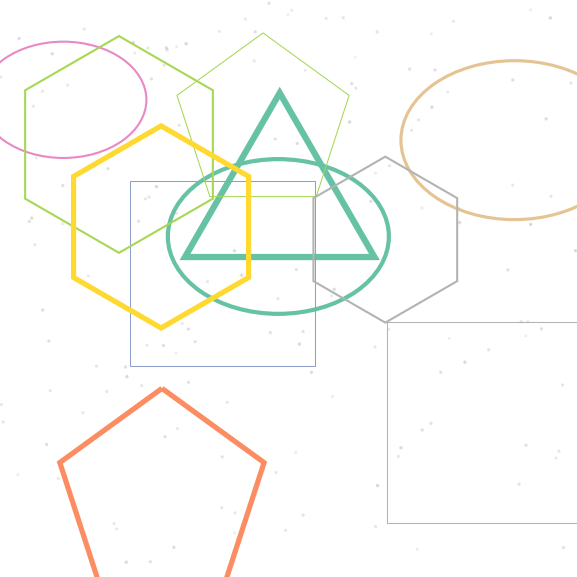[{"shape": "triangle", "thickness": 3, "radius": 0.95, "center": [0.484, 0.649]}, {"shape": "oval", "thickness": 2, "radius": 0.96, "center": [0.482, 0.59]}, {"shape": "pentagon", "thickness": 2.5, "radius": 0.93, "center": [0.28, 0.141]}, {"shape": "square", "thickness": 0.5, "radius": 0.8, "center": [0.385, 0.526]}, {"shape": "oval", "thickness": 1, "radius": 0.72, "center": [0.11, 0.826]}, {"shape": "hexagon", "thickness": 1, "radius": 0.94, "center": [0.206, 0.749]}, {"shape": "pentagon", "thickness": 0.5, "radius": 0.78, "center": [0.455, 0.785]}, {"shape": "hexagon", "thickness": 2.5, "radius": 0.87, "center": [0.279, 0.606]}, {"shape": "oval", "thickness": 1.5, "radius": 0.98, "center": [0.891, 0.756]}, {"shape": "hexagon", "thickness": 1, "radius": 0.72, "center": [0.667, 0.584]}, {"shape": "square", "thickness": 0.5, "radius": 0.87, "center": [0.843, 0.267]}]